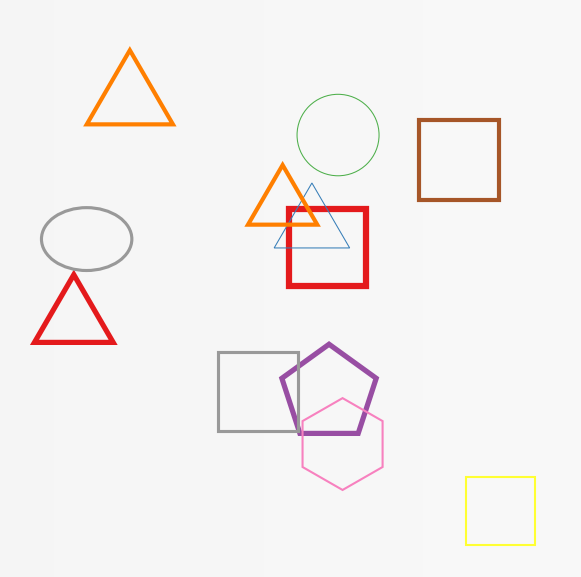[{"shape": "square", "thickness": 3, "radius": 0.33, "center": [0.563, 0.57]}, {"shape": "triangle", "thickness": 2.5, "radius": 0.39, "center": [0.127, 0.445]}, {"shape": "triangle", "thickness": 0.5, "radius": 0.37, "center": [0.537, 0.607]}, {"shape": "circle", "thickness": 0.5, "radius": 0.35, "center": [0.582, 0.765]}, {"shape": "pentagon", "thickness": 2.5, "radius": 0.43, "center": [0.566, 0.318]}, {"shape": "triangle", "thickness": 2, "radius": 0.43, "center": [0.223, 0.827]}, {"shape": "triangle", "thickness": 2, "radius": 0.34, "center": [0.486, 0.645]}, {"shape": "square", "thickness": 1, "radius": 0.29, "center": [0.861, 0.114]}, {"shape": "square", "thickness": 2, "radius": 0.34, "center": [0.79, 0.722]}, {"shape": "hexagon", "thickness": 1, "radius": 0.4, "center": [0.589, 0.23]}, {"shape": "oval", "thickness": 1.5, "radius": 0.39, "center": [0.149, 0.585]}, {"shape": "square", "thickness": 1.5, "radius": 0.34, "center": [0.443, 0.321]}]